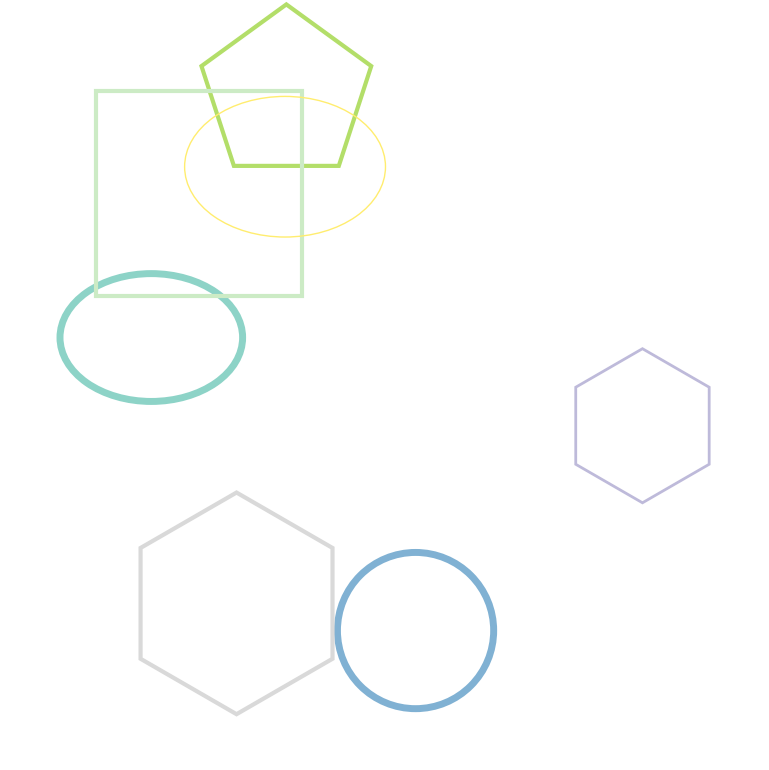[{"shape": "oval", "thickness": 2.5, "radius": 0.59, "center": [0.197, 0.562]}, {"shape": "hexagon", "thickness": 1, "radius": 0.5, "center": [0.834, 0.447]}, {"shape": "circle", "thickness": 2.5, "radius": 0.51, "center": [0.54, 0.181]}, {"shape": "pentagon", "thickness": 1.5, "radius": 0.58, "center": [0.372, 0.878]}, {"shape": "hexagon", "thickness": 1.5, "radius": 0.72, "center": [0.307, 0.216]}, {"shape": "square", "thickness": 1.5, "radius": 0.67, "center": [0.259, 0.749]}, {"shape": "oval", "thickness": 0.5, "radius": 0.65, "center": [0.37, 0.783]}]